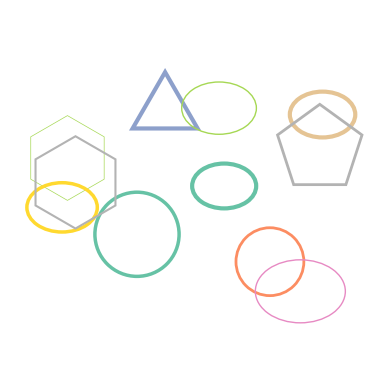[{"shape": "oval", "thickness": 3, "radius": 0.42, "center": [0.582, 0.517]}, {"shape": "circle", "thickness": 2.5, "radius": 0.55, "center": [0.356, 0.391]}, {"shape": "circle", "thickness": 2, "radius": 0.44, "center": [0.701, 0.32]}, {"shape": "triangle", "thickness": 3, "radius": 0.49, "center": [0.429, 0.715]}, {"shape": "oval", "thickness": 1, "radius": 0.58, "center": [0.78, 0.243]}, {"shape": "hexagon", "thickness": 0.5, "radius": 0.55, "center": [0.175, 0.59]}, {"shape": "oval", "thickness": 1, "radius": 0.48, "center": [0.569, 0.719]}, {"shape": "oval", "thickness": 2.5, "radius": 0.46, "center": [0.161, 0.461]}, {"shape": "oval", "thickness": 3, "radius": 0.43, "center": [0.838, 0.703]}, {"shape": "hexagon", "thickness": 1.5, "radius": 0.6, "center": [0.196, 0.526]}, {"shape": "pentagon", "thickness": 2, "radius": 0.58, "center": [0.831, 0.614]}]